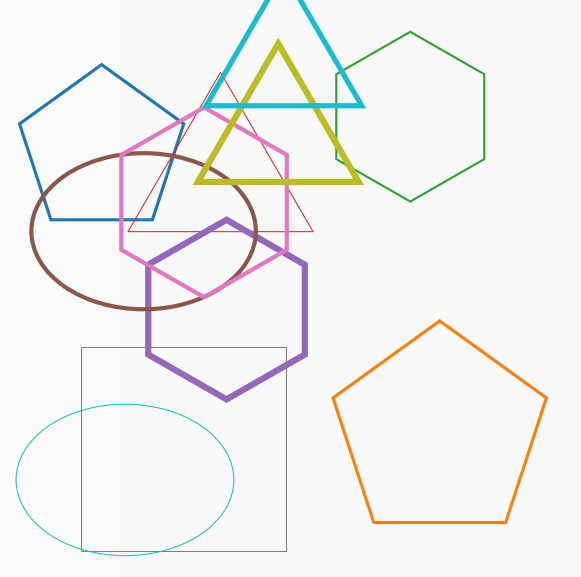[{"shape": "pentagon", "thickness": 1.5, "radius": 0.74, "center": [0.175, 0.739]}, {"shape": "pentagon", "thickness": 1.5, "radius": 0.96, "center": [0.757, 0.25]}, {"shape": "hexagon", "thickness": 1, "radius": 0.73, "center": [0.706, 0.797]}, {"shape": "triangle", "thickness": 0.5, "radius": 0.92, "center": [0.379, 0.69]}, {"shape": "hexagon", "thickness": 3, "radius": 0.78, "center": [0.39, 0.463]}, {"shape": "oval", "thickness": 2, "radius": 0.97, "center": [0.247, 0.599]}, {"shape": "hexagon", "thickness": 2, "radius": 0.82, "center": [0.351, 0.649]}, {"shape": "square", "thickness": 0.5, "radius": 0.88, "center": [0.316, 0.222]}, {"shape": "triangle", "thickness": 3, "radius": 0.8, "center": [0.479, 0.764]}, {"shape": "triangle", "thickness": 2.5, "radius": 0.77, "center": [0.488, 0.893]}, {"shape": "oval", "thickness": 0.5, "radius": 0.94, "center": [0.215, 0.168]}]